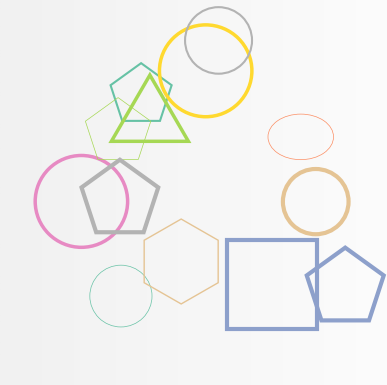[{"shape": "circle", "thickness": 0.5, "radius": 0.4, "center": [0.312, 0.231]}, {"shape": "pentagon", "thickness": 1.5, "radius": 0.41, "center": [0.364, 0.753]}, {"shape": "oval", "thickness": 0.5, "radius": 0.42, "center": [0.776, 0.644]}, {"shape": "square", "thickness": 3, "radius": 0.58, "center": [0.701, 0.26]}, {"shape": "pentagon", "thickness": 3, "radius": 0.52, "center": [0.891, 0.252]}, {"shape": "circle", "thickness": 2.5, "radius": 0.6, "center": [0.21, 0.477]}, {"shape": "triangle", "thickness": 2.5, "radius": 0.57, "center": [0.387, 0.69]}, {"shape": "pentagon", "thickness": 0.5, "radius": 0.44, "center": [0.305, 0.658]}, {"shape": "circle", "thickness": 2.5, "radius": 0.6, "center": [0.531, 0.816]}, {"shape": "hexagon", "thickness": 1, "radius": 0.55, "center": [0.468, 0.321]}, {"shape": "circle", "thickness": 3, "radius": 0.42, "center": [0.815, 0.476]}, {"shape": "circle", "thickness": 1.5, "radius": 0.43, "center": [0.564, 0.895]}, {"shape": "pentagon", "thickness": 3, "radius": 0.52, "center": [0.309, 0.481]}]